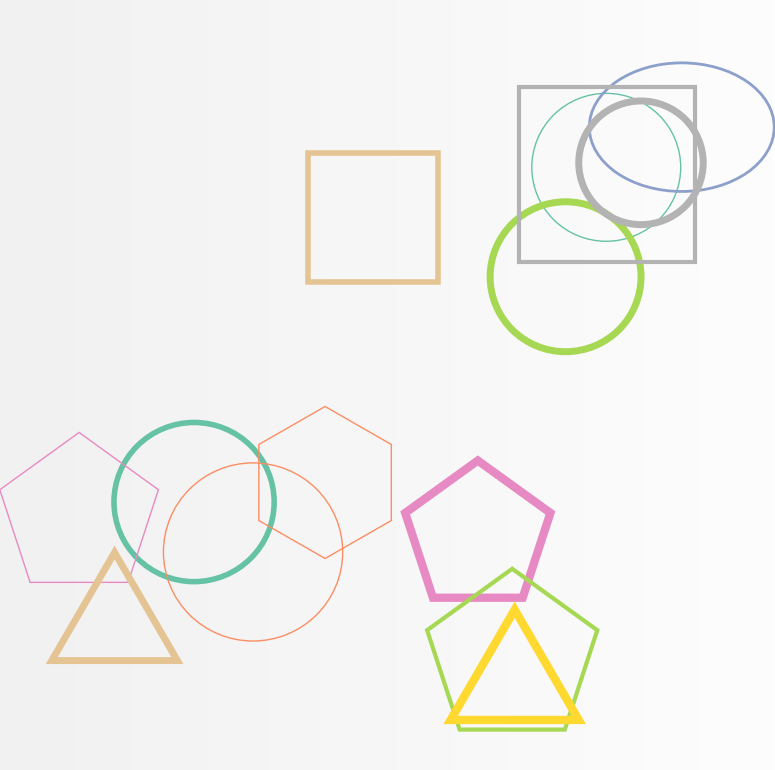[{"shape": "circle", "thickness": 0.5, "radius": 0.48, "center": [0.782, 0.783]}, {"shape": "circle", "thickness": 2, "radius": 0.52, "center": [0.25, 0.348]}, {"shape": "hexagon", "thickness": 0.5, "radius": 0.49, "center": [0.419, 0.373]}, {"shape": "circle", "thickness": 0.5, "radius": 0.58, "center": [0.327, 0.283]}, {"shape": "oval", "thickness": 1, "radius": 0.6, "center": [0.88, 0.835]}, {"shape": "pentagon", "thickness": 3, "radius": 0.49, "center": [0.617, 0.303]}, {"shape": "pentagon", "thickness": 0.5, "radius": 0.54, "center": [0.102, 0.331]}, {"shape": "pentagon", "thickness": 1.5, "radius": 0.58, "center": [0.661, 0.146]}, {"shape": "circle", "thickness": 2.5, "radius": 0.49, "center": [0.73, 0.641]}, {"shape": "triangle", "thickness": 3, "radius": 0.48, "center": [0.664, 0.113]}, {"shape": "square", "thickness": 2, "radius": 0.42, "center": [0.482, 0.718]}, {"shape": "triangle", "thickness": 2.5, "radius": 0.47, "center": [0.148, 0.189]}, {"shape": "square", "thickness": 1.5, "radius": 0.57, "center": [0.784, 0.774]}, {"shape": "circle", "thickness": 2.5, "radius": 0.4, "center": [0.827, 0.789]}]